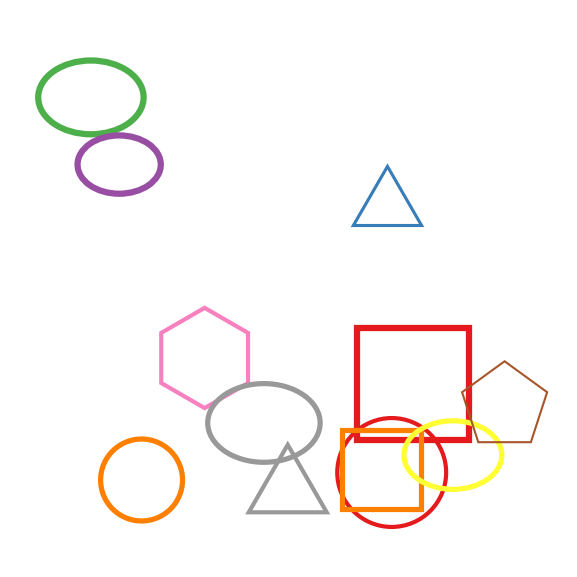[{"shape": "circle", "thickness": 2, "radius": 0.47, "center": [0.678, 0.181]}, {"shape": "square", "thickness": 3, "radius": 0.49, "center": [0.715, 0.334]}, {"shape": "triangle", "thickness": 1.5, "radius": 0.34, "center": [0.671, 0.643]}, {"shape": "oval", "thickness": 3, "radius": 0.46, "center": [0.157, 0.83]}, {"shape": "oval", "thickness": 3, "radius": 0.36, "center": [0.206, 0.714]}, {"shape": "square", "thickness": 2.5, "radius": 0.34, "center": [0.66, 0.186]}, {"shape": "circle", "thickness": 2.5, "radius": 0.35, "center": [0.245, 0.168]}, {"shape": "oval", "thickness": 2.5, "radius": 0.42, "center": [0.784, 0.211]}, {"shape": "pentagon", "thickness": 1, "radius": 0.39, "center": [0.874, 0.296]}, {"shape": "hexagon", "thickness": 2, "radius": 0.43, "center": [0.354, 0.379]}, {"shape": "triangle", "thickness": 2, "radius": 0.39, "center": [0.498, 0.151]}, {"shape": "oval", "thickness": 2.5, "radius": 0.49, "center": [0.457, 0.267]}]